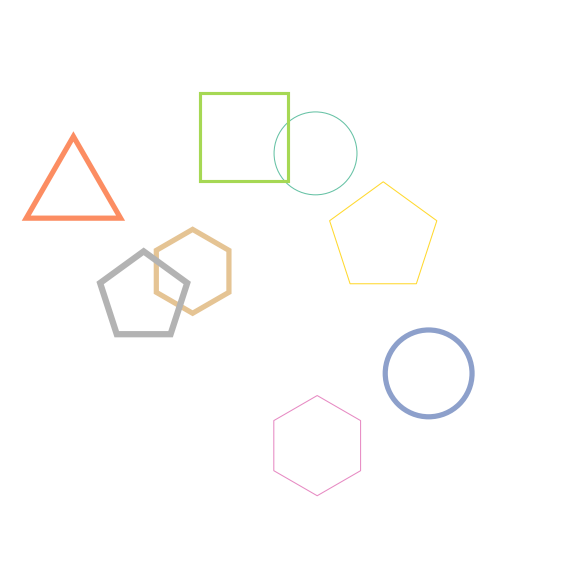[{"shape": "circle", "thickness": 0.5, "radius": 0.36, "center": [0.546, 0.734]}, {"shape": "triangle", "thickness": 2.5, "radius": 0.47, "center": [0.127, 0.669]}, {"shape": "circle", "thickness": 2.5, "radius": 0.38, "center": [0.742, 0.353]}, {"shape": "hexagon", "thickness": 0.5, "radius": 0.43, "center": [0.549, 0.227]}, {"shape": "square", "thickness": 1.5, "radius": 0.38, "center": [0.422, 0.763]}, {"shape": "pentagon", "thickness": 0.5, "radius": 0.49, "center": [0.664, 0.587]}, {"shape": "hexagon", "thickness": 2.5, "radius": 0.36, "center": [0.334, 0.529]}, {"shape": "pentagon", "thickness": 3, "radius": 0.4, "center": [0.249, 0.485]}]